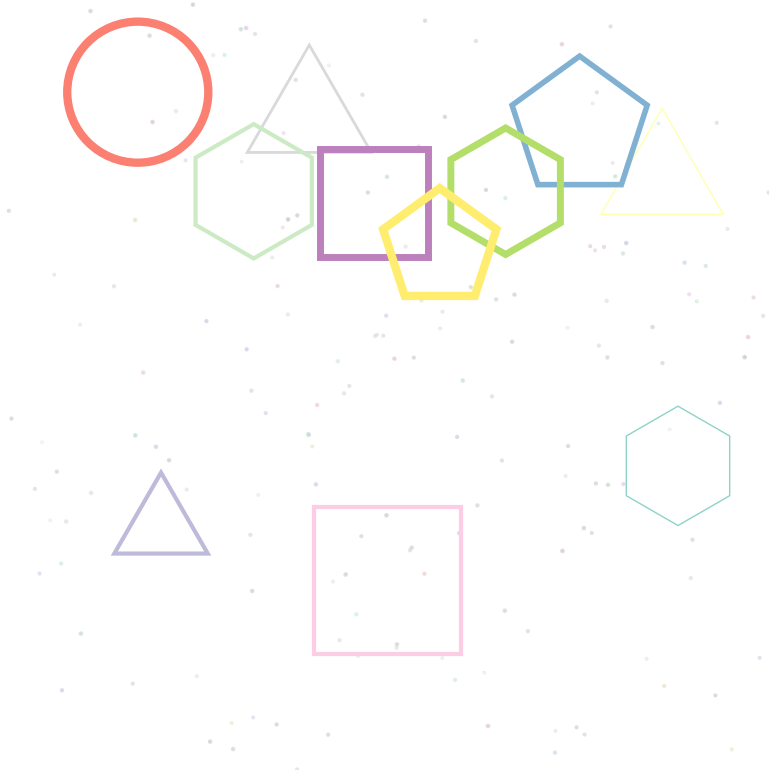[{"shape": "hexagon", "thickness": 0.5, "radius": 0.39, "center": [0.881, 0.395]}, {"shape": "triangle", "thickness": 0.5, "radius": 0.46, "center": [0.86, 0.767]}, {"shape": "triangle", "thickness": 1.5, "radius": 0.35, "center": [0.209, 0.316]}, {"shape": "circle", "thickness": 3, "radius": 0.46, "center": [0.179, 0.88]}, {"shape": "pentagon", "thickness": 2, "radius": 0.46, "center": [0.753, 0.835]}, {"shape": "hexagon", "thickness": 2.5, "radius": 0.41, "center": [0.657, 0.752]}, {"shape": "square", "thickness": 1.5, "radius": 0.48, "center": [0.503, 0.246]}, {"shape": "triangle", "thickness": 1, "radius": 0.46, "center": [0.402, 0.849]}, {"shape": "square", "thickness": 2.5, "radius": 0.35, "center": [0.485, 0.736]}, {"shape": "hexagon", "thickness": 1.5, "radius": 0.44, "center": [0.329, 0.752]}, {"shape": "pentagon", "thickness": 3, "radius": 0.39, "center": [0.571, 0.678]}]